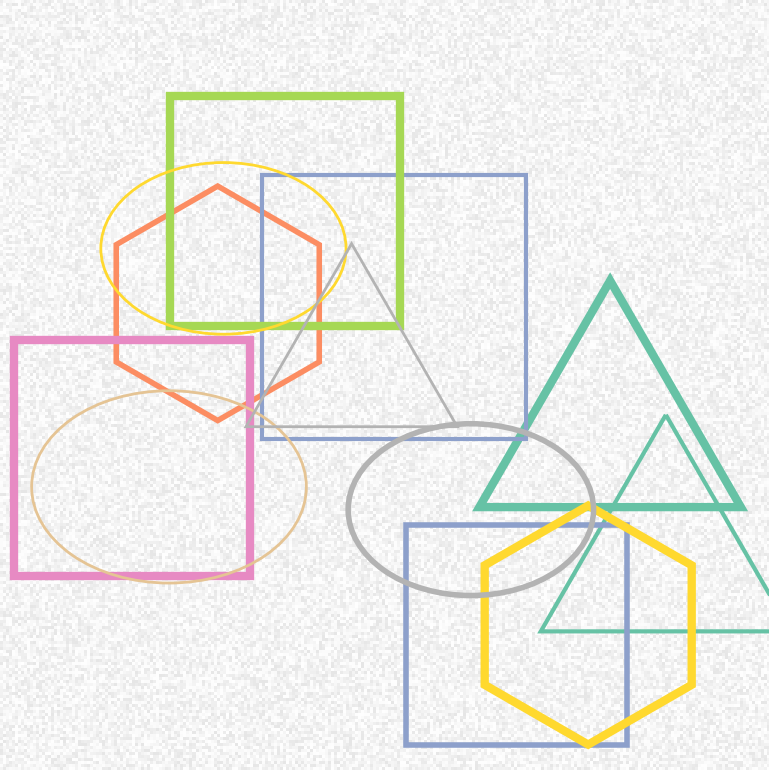[{"shape": "triangle", "thickness": 3, "radius": 0.98, "center": [0.792, 0.439]}, {"shape": "triangle", "thickness": 1.5, "radius": 0.94, "center": [0.865, 0.274]}, {"shape": "hexagon", "thickness": 2, "radius": 0.76, "center": [0.283, 0.606]}, {"shape": "square", "thickness": 2, "radius": 0.71, "center": [0.671, 0.176]}, {"shape": "square", "thickness": 1.5, "radius": 0.86, "center": [0.512, 0.601]}, {"shape": "square", "thickness": 3, "radius": 0.77, "center": [0.172, 0.405]}, {"shape": "square", "thickness": 3, "radius": 0.75, "center": [0.37, 0.726]}, {"shape": "oval", "thickness": 1, "radius": 0.8, "center": [0.29, 0.677]}, {"shape": "hexagon", "thickness": 3, "radius": 0.78, "center": [0.764, 0.188]}, {"shape": "oval", "thickness": 1, "radius": 0.89, "center": [0.219, 0.368]}, {"shape": "triangle", "thickness": 1, "radius": 0.79, "center": [0.457, 0.525]}, {"shape": "oval", "thickness": 2, "radius": 0.8, "center": [0.612, 0.338]}]